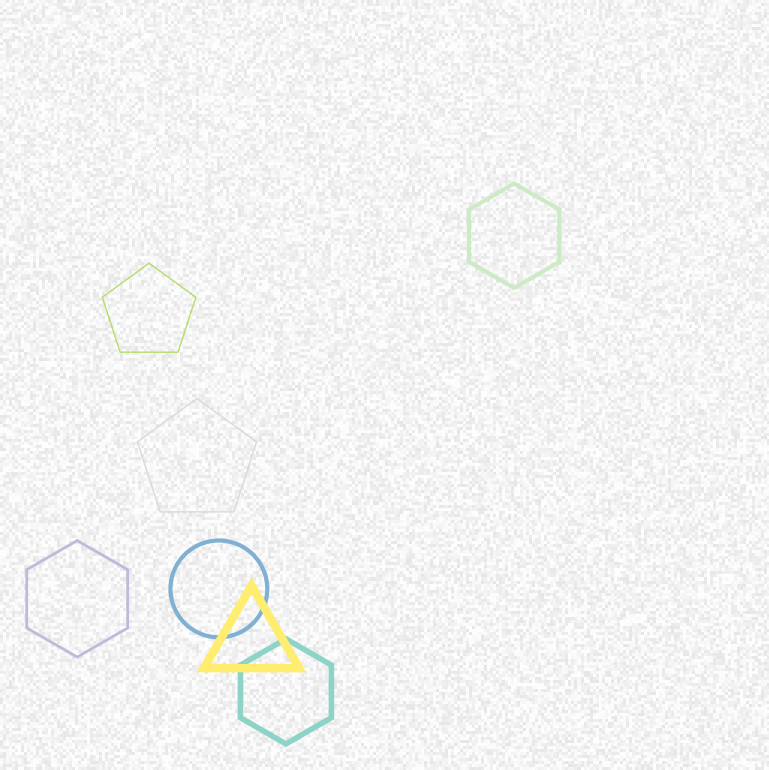[{"shape": "hexagon", "thickness": 2, "radius": 0.34, "center": [0.371, 0.102]}, {"shape": "hexagon", "thickness": 1, "radius": 0.38, "center": [0.1, 0.222]}, {"shape": "circle", "thickness": 1.5, "radius": 0.31, "center": [0.284, 0.235]}, {"shape": "pentagon", "thickness": 0.5, "radius": 0.32, "center": [0.194, 0.594]}, {"shape": "pentagon", "thickness": 0.5, "radius": 0.41, "center": [0.256, 0.401]}, {"shape": "hexagon", "thickness": 1.5, "radius": 0.34, "center": [0.668, 0.694]}, {"shape": "triangle", "thickness": 3, "radius": 0.36, "center": [0.327, 0.168]}]